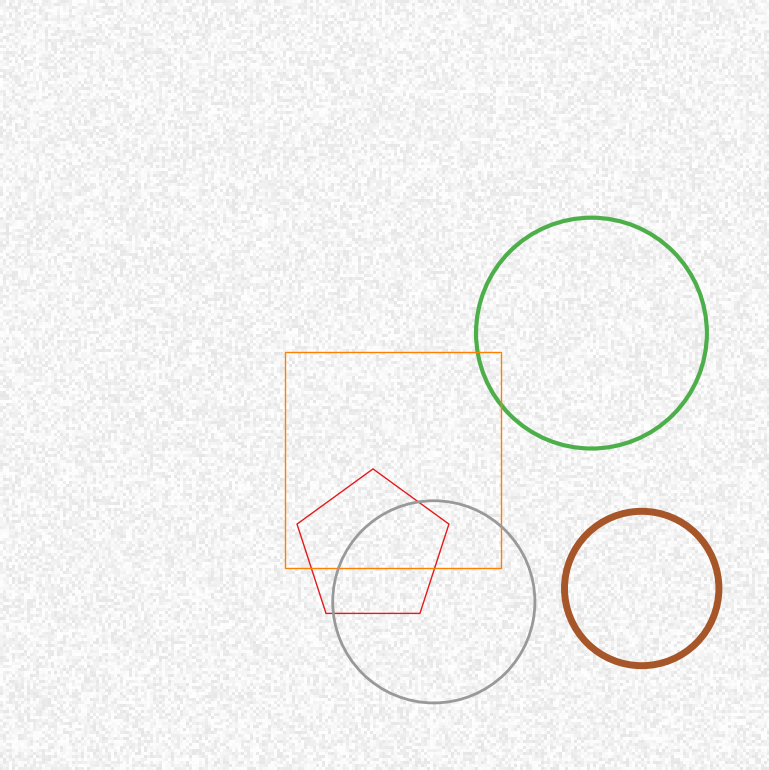[{"shape": "pentagon", "thickness": 0.5, "radius": 0.52, "center": [0.484, 0.287]}, {"shape": "circle", "thickness": 1.5, "radius": 0.75, "center": [0.768, 0.567]}, {"shape": "square", "thickness": 0.5, "radius": 0.7, "center": [0.511, 0.402]}, {"shape": "circle", "thickness": 2.5, "radius": 0.5, "center": [0.833, 0.236]}, {"shape": "circle", "thickness": 1, "radius": 0.66, "center": [0.563, 0.218]}]